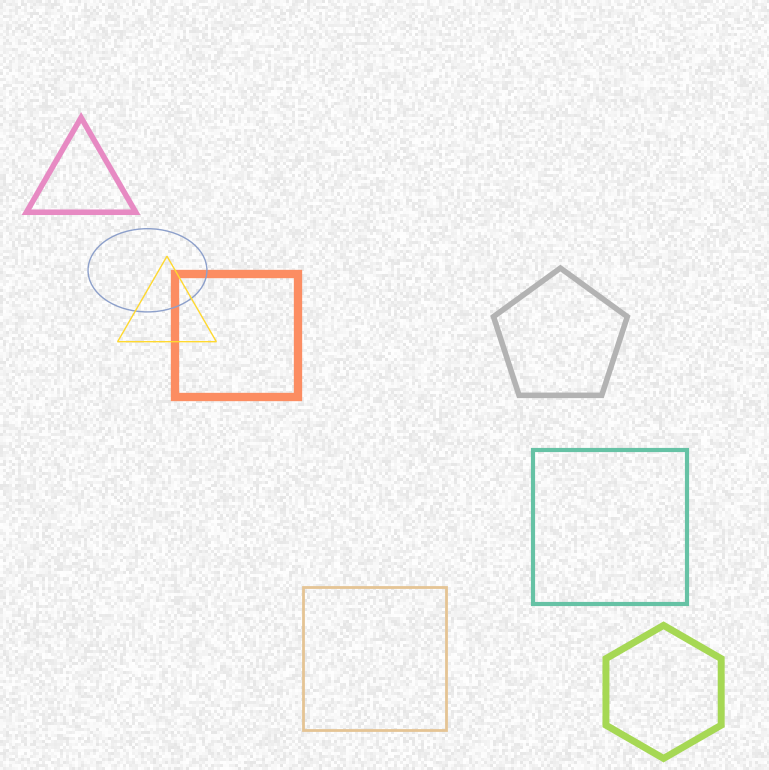[{"shape": "square", "thickness": 1.5, "radius": 0.5, "center": [0.792, 0.316]}, {"shape": "square", "thickness": 3, "radius": 0.4, "center": [0.307, 0.564]}, {"shape": "oval", "thickness": 0.5, "radius": 0.39, "center": [0.192, 0.649]}, {"shape": "triangle", "thickness": 2, "radius": 0.41, "center": [0.105, 0.765]}, {"shape": "hexagon", "thickness": 2.5, "radius": 0.43, "center": [0.862, 0.101]}, {"shape": "triangle", "thickness": 0.5, "radius": 0.37, "center": [0.217, 0.593]}, {"shape": "square", "thickness": 1, "radius": 0.46, "center": [0.487, 0.145]}, {"shape": "pentagon", "thickness": 2, "radius": 0.46, "center": [0.728, 0.56]}]